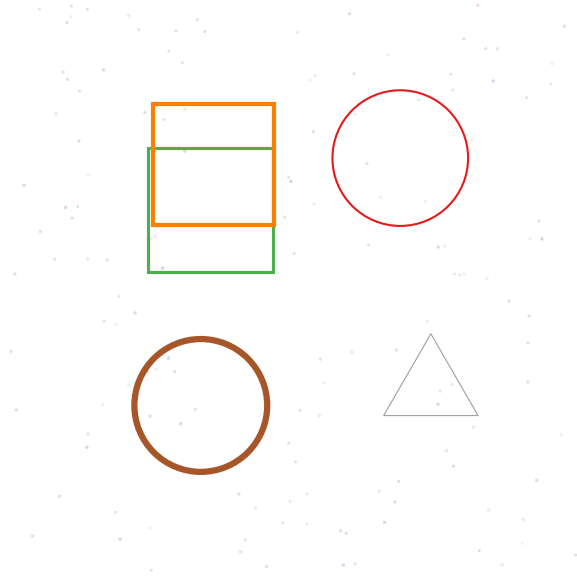[{"shape": "circle", "thickness": 1, "radius": 0.59, "center": [0.693, 0.725]}, {"shape": "square", "thickness": 1.5, "radius": 0.54, "center": [0.364, 0.635]}, {"shape": "square", "thickness": 2, "radius": 0.52, "center": [0.37, 0.715]}, {"shape": "circle", "thickness": 3, "radius": 0.58, "center": [0.348, 0.297]}, {"shape": "triangle", "thickness": 0.5, "radius": 0.47, "center": [0.746, 0.327]}]